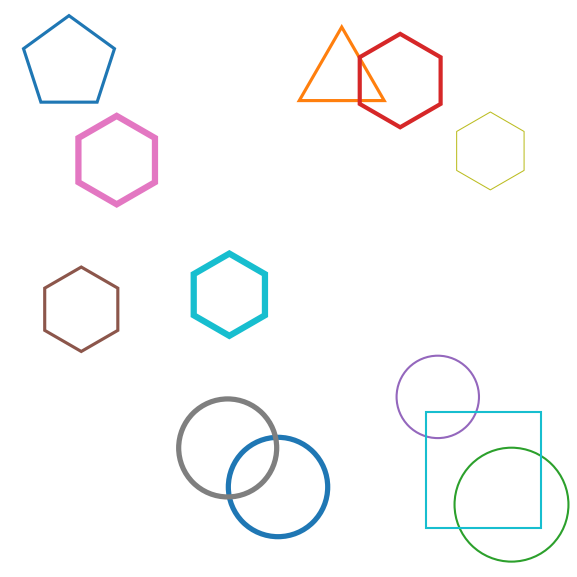[{"shape": "circle", "thickness": 2.5, "radius": 0.43, "center": [0.481, 0.156]}, {"shape": "pentagon", "thickness": 1.5, "radius": 0.41, "center": [0.119, 0.889]}, {"shape": "triangle", "thickness": 1.5, "radius": 0.42, "center": [0.592, 0.867]}, {"shape": "circle", "thickness": 1, "radius": 0.49, "center": [0.886, 0.125]}, {"shape": "hexagon", "thickness": 2, "radius": 0.4, "center": [0.693, 0.86]}, {"shape": "circle", "thickness": 1, "radius": 0.36, "center": [0.758, 0.312]}, {"shape": "hexagon", "thickness": 1.5, "radius": 0.37, "center": [0.141, 0.464]}, {"shape": "hexagon", "thickness": 3, "radius": 0.38, "center": [0.202, 0.722]}, {"shape": "circle", "thickness": 2.5, "radius": 0.42, "center": [0.394, 0.223]}, {"shape": "hexagon", "thickness": 0.5, "radius": 0.34, "center": [0.849, 0.738]}, {"shape": "square", "thickness": 1, "radius": 0.5, "center": [0.837, 0.185]}, {"shape": "hexagon", "thickness": 3, "radius": 0.36, "center": [0.397, 0.489]}]